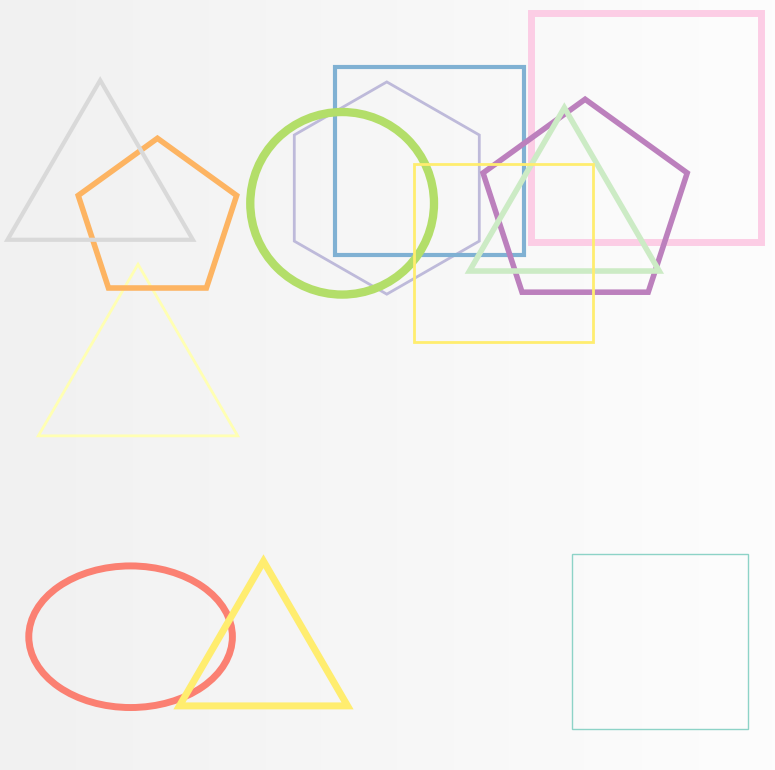[{"shape": "square", "thickness": 0.5, "radius": 0.57, "center": [0.852, 0.167]}, {"shape": "triangle", "thickness": 1, "radius": 0.74, "center": [0.178, 0.508]}, {"shape": "hexagon", "thickness": 1, "radius": 0.69, "center": [0.499, 0.756]}, {"shape": "oval", "thickness": 2.5, "radius": 0.66, "center": [0.169, 0.173]}, {"shape": "square", "thickness": 1.5, "radius": 0.61, "center": [0.554, 0.791]}, {"shape": "pentagon", "thickness": 2, "radius": 0.54, "center": [0.203, 0.713]}, {"shape": "circle", "thickness": 3, "radius": 0.59, "center": [0.441, 0.736]}, {"shape": "square", "thickness": 2.5, "radius": 0.74, "center": [0.833, 0.835]}, {"shape": "triangle", "thickness": 1.5, "radius": 0.69, "center": [0.129, 0.758]}, {"shape": "pentagon", "thickness": 2, "radius": 0.69, "center": [0.755, 0.733]}, {"shape": "triangle", "thickness": 2, "radius": 0.71, "center": [0.728, 0.719]}, {"shape": "square", "thickness": 1, "radius": 0.58, "center": [0.65, 0.671]}, {"shape": "triangle", "thickness": 2.5, "radius": 0.63, "center": [0.34, 0.146]}]